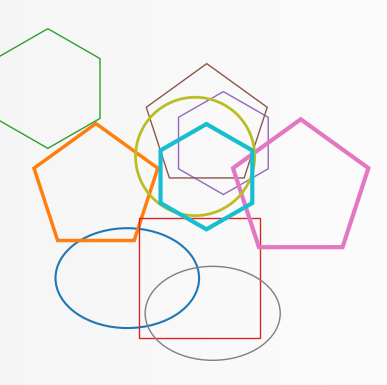[{"shape": "oval", "thickness": 1.5, "radius": 0.93, "center": [0.328, 0.278]}, {"shape": "pentagon", "thickness": 2.5, "radius": 0.84, "center": [0.248, 0.511]}, {"shape": "hexagon", "thickness": 1, "radius": 0.78, "center": [0.123, 0.77]}, {"shape": "square", "thickness": 1, "radius": 0.78, "center": [0.515, 0.278]}, {"shape": "hexagon", "thickness": 1, "radius": 0.67, "center": [0.576, 0.628]}, {"shape": "pentagon", "thickness": 1, "radius": 0.82, "center": [0.534, 0.671]}, {"shape": "pentagon", "thickness": 3, "radius": 0.92, "center": [0.776, 0.507]}, {"shape": "oval", "thickness": 1, "radius": 0.87, "center": [0.549, 0.186]}, {"shape": "circle", "thickness": 2, "radius": 0.77, "center": [0.504, 0.594]}, {"shape": "hexagon", "thickness": 3, "radius": 0.68, "center": [0.533, 0.541]}]